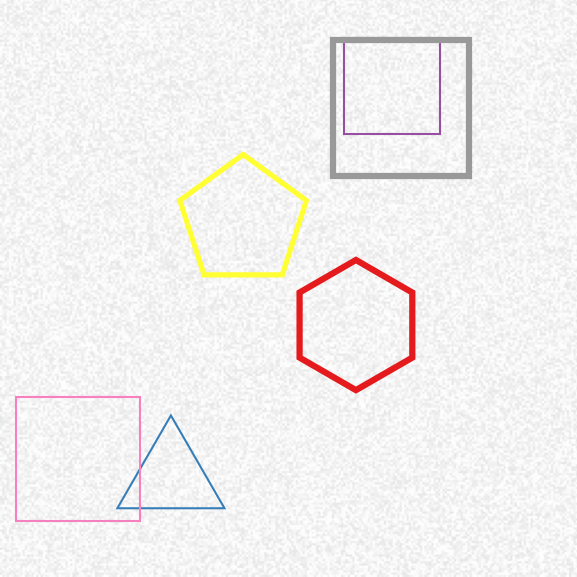[{"shape": "hexagon", "thickness": 3, "radius": 0.56, "center": [0.616, 0.436]}, {"shape": "triangle", "thickness": 1, "radius": 0.54, "center": [0.296, 0.173]}, {"shape": "square", "thickness": 1, "radius": 0.42, "center": [0.679, 0.85]}, {"shape": "pentagon", "thickness": 2.5, "radius": 0.58, "center": [0.421, 0.616]}, {"shape": "square", "thickness": 1, "radius": 0.54, "center": [0.134, 0.204]}, {"shape": "square", "thickness": 3, "radius": 0.59, "center": [0.694, 0.812]}]